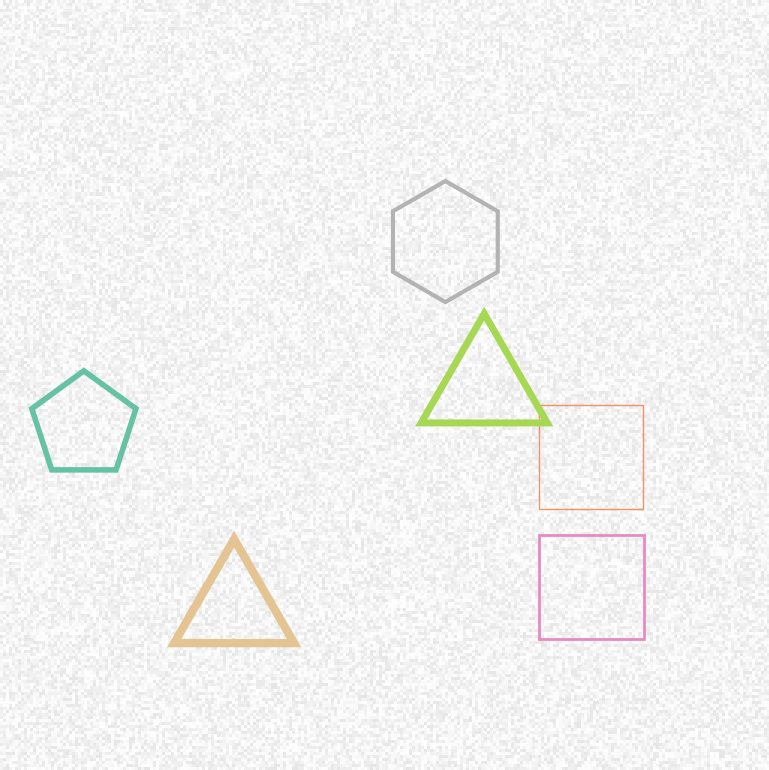[{"shape": "pentagon", "thickness": 2, "radius": 0.36, "center": [0.109, 0.447]}, {"shape": "square", "thickness": 0.5, "radius": 0.34, "center": [0.767, 0.406]}, {"shape": "square", "thickness": 1, "radius": 0.34, "center": [0.768, 0.237]}, {"shape": "triangle", "thickness": 2.5, "radius": 0.47, "center": [0.629, 0.498]}, {"shape": "triangle", "thickness": 3, "radius": 0.45, "center": [0.304, 0.21]}, {"shape": "hexagon", "thickness": 1.5, "radius": 0.39, "center": [0.578, 0.686]}]